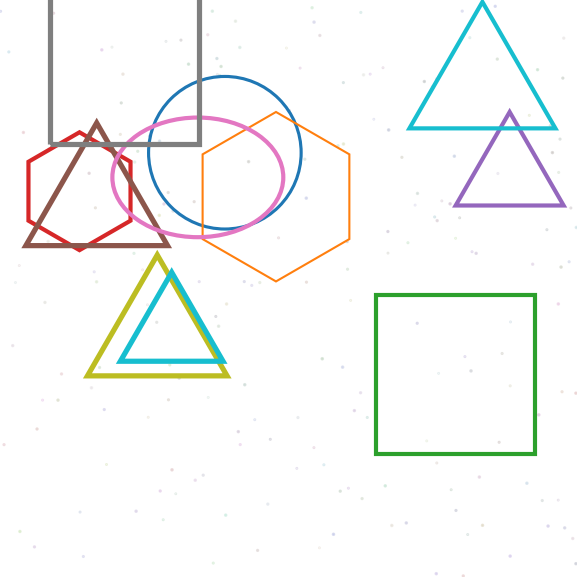[{"shape": "circle", "thickness": 1.5, "radius": 0.66, "center": [0.389, 0.735]}, {"shape": "hexagon", "thickness": 1, "radius": 0.73, "center": [0.478, 0.659]}, {"shape": "square", "thickness": 2, "radius": 0.69, "center": [0.788, 0.35]}, {"shape": "hexagon", "thickness": 2, "radius": 0.51, "center": [0.138, 0.668]}, {"shape": "triangle", "thickness": 2, "radius": 0.54, "center": [0.883, 0.697]}, {"shape": "triangle", "thickness": 2.5, "radius": 0.71, "center": [0.167, 0.645]}, {"shape": "oval", "thickness": 2, "radius": 0.74, "center": [0.343, 0.692]}, {"shape": "square", "thickness": 2.5, "radius": 0.65, "center": [0.215, 0.879]}, {"shape": "triangle", "thickness": 2.5, "radius": 0.7, "center": [0.272, 0.418]}, {"shape": "triangle", "thickness": 2.5, "radius": 0.51, "center": [0.297, 0.425]}, {"shape": "triangle", "thickness": 2, "radius": 0.73, "center": [0.835, 0.85]}]